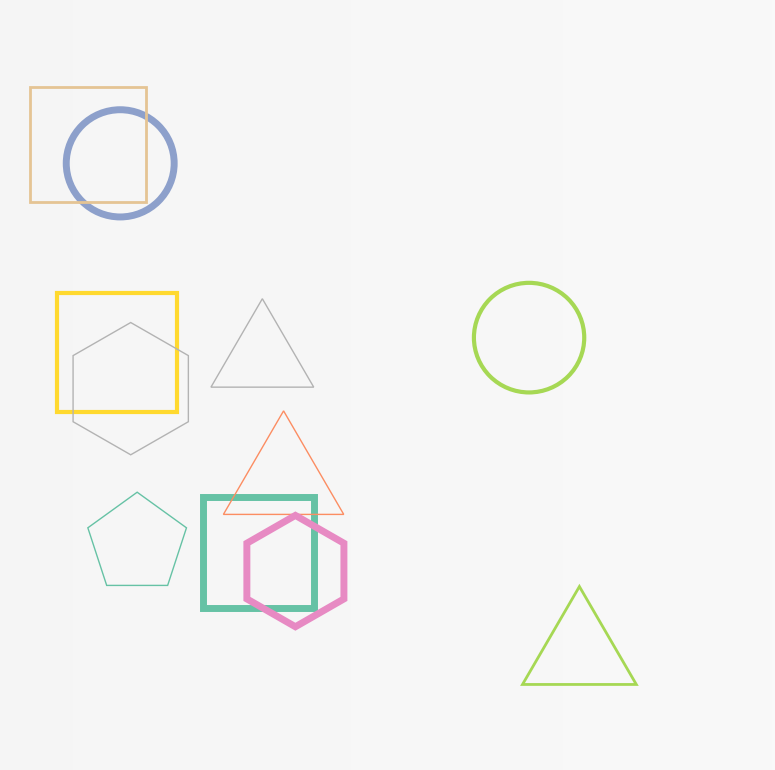[{"shape": "pentagon", "thickness": 0.5, "radius": 0.33, "center": [0.177, 0.294]}, {"shape": "square", "thickness": 2.5, "radius": 0.36, "center": [0.334, 0.282]}, {"shape": "triangle", "thickness": 0.5, "radius": 0.45, "center": [0.366, 0.377]}, {"shape": "circle", "thickness": 2.5, "radius": 0.35, "center": [0.155, 0.788]}, {"shape": "hexagon", "thickness": 2.5, "radius": 0.36, "center": [0.381, 0.258]}, {"shape": "triangle", "thickness": 1, "radius": 0.42, "center": [0.748, 0.153]}, {"shape": "circle", "thickness": 1.5, "radius": 0.36, "center": [0.683, 0.562]}, {"shape": "square", "thickness": 1.5, "radius": 0.39, "center": [0.151, 0.542]}, {"shape": "square", "thickness": 1, "radius": 0.38, "center": [0.114, 0.812]}, {"shape": "hexagon", "thickness": 0.5, "radius": 0.43, "center": [0.169, 0.495]}, {"shape": "triangle", "thickness": 0.5, "radius": 0.38, "center": [0.339, 0.535]}]